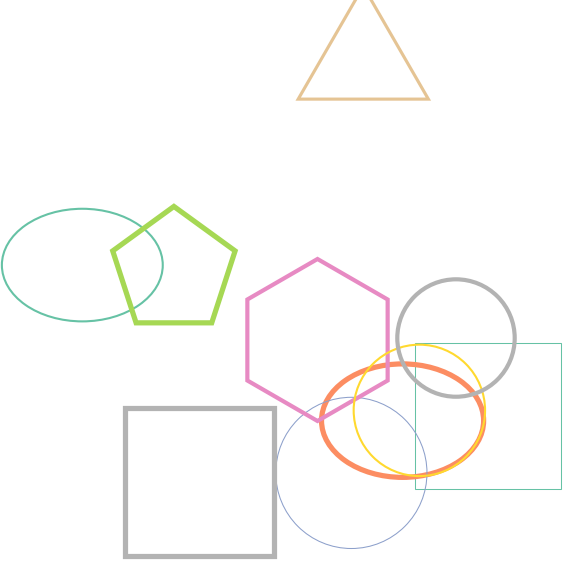[{"shape": "square", "thickness": 0.5, "radius": 0.63, "center": [0.845, 0.279]}, {"shape": "oval", "thickness": 1, "radius": 0.7, "center": [0.143, 0.54]}, {"shape": "oval", "thickness": 2.5, "radius": 0.7, "center": [0.697, 0.271]}, {"shape": "circle", "thickness": 0.5, "radius": 0.65, "center": [0.608, 0.18]}, {"shape": "hexagon", "thickness": 2, "radius": 0.7, "center": [0.55, 0.41]}, {"shape": "pentagon", "thickness": 2.5, "radius": 0.56, "center": [0.301, 0.53]}, {"shape": "circle", "thickness": 1, "radius": 0.57, "center": [0.726, 0.289]}, {"shape": "triangle", "thickness": 1.5, "radius": 0.65, "center": [0.629, 0.893]}, {"shape": "square", "thickness": 2.5, "radius": 0.64, "center": [0.346, 0.164]}, {"shape": "circle", "thickness": 2, "radius": 0.51, "center": [0.79, 0.414]}]